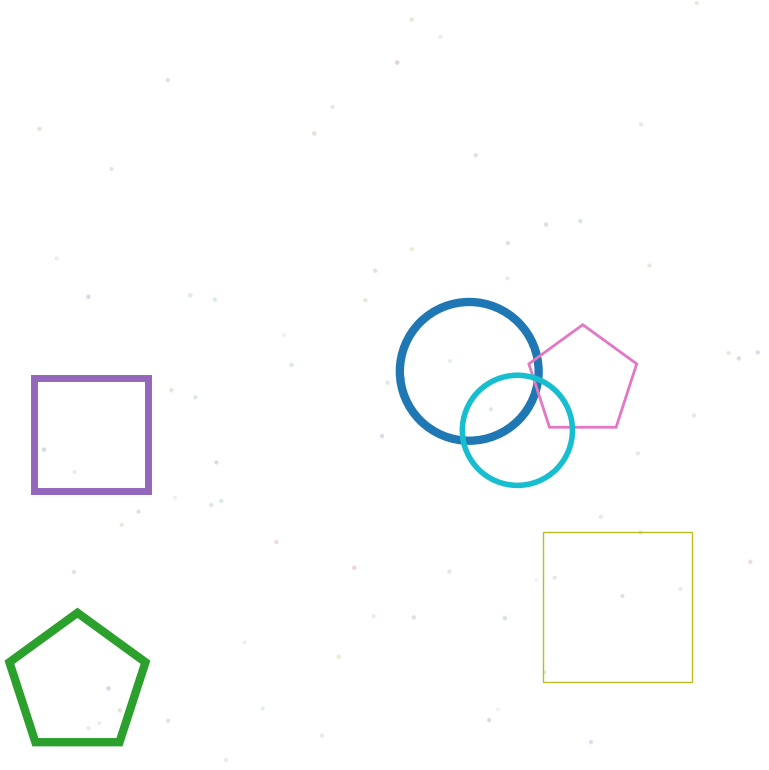[{"shape": "circle", "thickness": 3, "radius": 0.45, "center": [0.609, 0.518]}, {"shape": "pentagon", "thickness": 3, "radius": 0.46, "center": [0.101, 0.111]}, {"shape": "square", "thickness": 2.5, "radius": 0.37, "center": [0.118, 0.436]}, {"shape": "pentagon", "thickness": 1, "radius": 0.37, "center": [0.757, 0.505]}, {"shape": "square", "thickness": 0.5, "radius": 0.48, "center": [0.802, 0.212]}, {"shape": "circle", "thickness": 2, "radius": 0.36, "center": [0.672, 0.441]}]